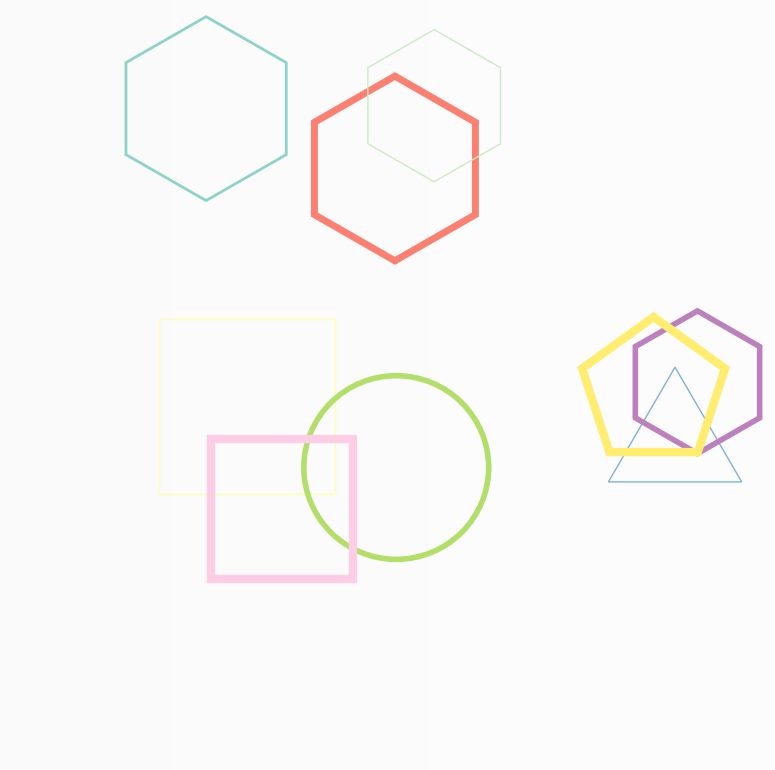[{"shape": "hexagon", "thickness": 1, "radius": 0.6, "center": [0.266, 0.859]}, {"shape": "square", "thickness": 0.5, "radius": 0.57, "center": [0.319, 0.472]}, {"shape": "hexagon", "thickness": 2.5, "radius": 0.6, "center": [0.51, 0.781]}, {"shape": "triangle", "thickness": 0.5, "radius": 0.5, "center": [0.871, 0.424]}, {"shape": "circle", "thickness": 2, "radius": 0.6, "center": [0.511, 0.393]}, {"shape": "square", "thickness": 3, "radius": 0.46, "center": [0.364, 0.339]}, {"shape": "hexagon", "thickness": 2, "radius": 0.46, "center": [0.9, 0.504]}, {"shape": "hexagon", "thickness": 0.5, "radius": 0.49, "center": [0.56, 0.863]}, {"shape": "pentagon", "thickness": 3, "radius": 0.49, "center": [0.843, 0.491]}]